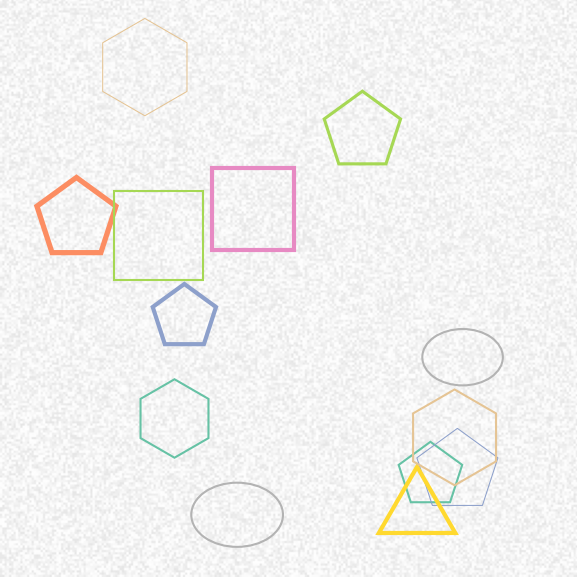[{"shape": "hexagon", "thickness": 1, "radius": 0.34, "center": [0.302, 0.274]}, {"shape": "pentagon", "thickness": 1, "radius": 0.29, "center": [0.745, 0.176]}, {"shape": "pentagon", "thickness": 2.5, "radius": 0.36, "center": [0.132, 0.62]}, {"shape": "pentagon", "thickness": 2, "radius": 0.29, "center": [0.319, 0.45]}, {"shape": "pentagon", "thickness": 0.5, "radius": 0.37, "center": [0.792, 0.184]}, {"shape": "square", "thickness": 2, "radius": 0.36, "center": [0.438, 0.637]}, {"shape": "pentagon", "thickness": 1.5, "radius": 0.35, "center": [0.628, 0.772]}, {"shape": "square", "thickness": 1, "radius": 0.39, "center": [0.275, 0.591]}, {"shape": "triangle", "thickness": 2, "radius": 0.38, "center": [0.722, 0.114]}, {"shape": "hexagon", "thickness": 0.5, "radius": 0.42, "center": [0.251, 0.883]}, {"shape": "hexagon", "thickness": 1, "radius": 0.41, "center": [0.787, 0.242]}, {"shape": "oval", "thickness": 1, "radius": 0.4, "center": [0.411, 0.108]}, {"shape": "oval", "thickness": 1, "radius": 0.35, "center": [0.801, 0.381]}]